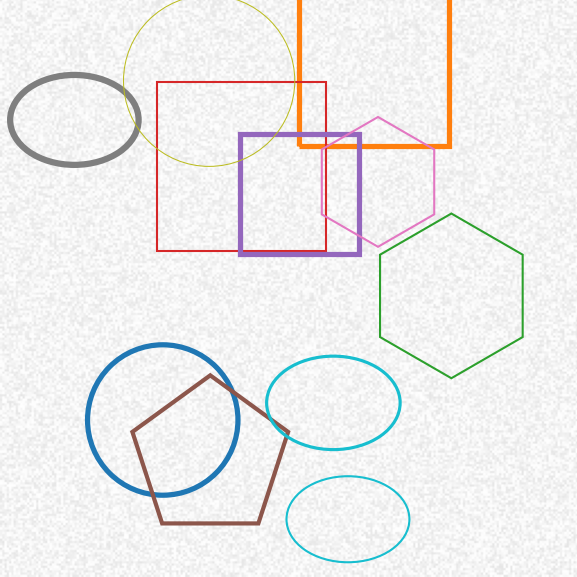[{"shape": "circle", "thickness": 2.5, "radius": 0.65, "center": [0.282, 0.272]}, {"shape": "square", "thickness": 2.5, "radius": 0.65, "center": [0.647, 0.876]}, {"shape": "hexagon", "thickness": 1, "radius": 0.71, "center": [0.782, 0.487]}, {"shape": "square", "thickness": 1, "radius": 0.73, "center": [0.419, 0.71]}, {"shape": "square", "thickness": 2.5, "radius": 0.52, "center": [0.519, 0.663]}, {"shape": "pentagon", "thickness": 2, "radius": 0.71, "center": [0.364, 0.207]}, {"shape": "hexagon", "thickness": 1, "radius": 0.56, "center": [0.655, 0.684]}, {"shape": "oval", "thickness": 3, "radius": 0.56, "center": [0.129, 0.792]}, {"shape": "circle", "thickness": 0.5, "radius": 0.74, "center": [0.362, 0.859]}, {"shape": "oval", "thickness": 1, "radius": 0.53, "center": [0.603, 0.1]}, {"shape": "oval", "thickness": 1.5, "radius": 0.58, "center": [0.577, 0.302]}]